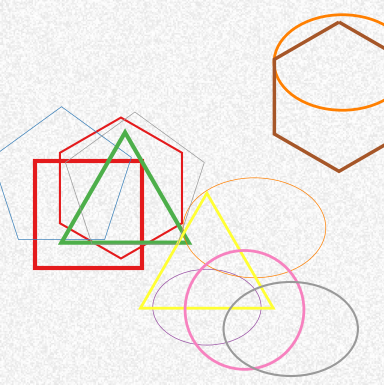[{"shape": "hexagon", "thickness": 1.5, "radius": 0.92, "center": [0.314, 0.512]}, {"shape": "square", "thickness": 3, "radius": 0.7, "center": [0.23, 0.443]}, {"shape": "pentagon", "thickness": 0.5, "radius": 0.95, "center": [0.16, 0.532]}, {"shape": "triangle", "thickness": 3, "radius": 0.95, "center": [0.325, 0.465]}, {"shape": "oval", "thickness": 0.5, "radius": 0.7, "center": [0.537, 0.202]}, {"shape": "oval", "thickness": 2, "radius": 0.89, "center": [0.889, 0.838]}, {"shape": "oval", "thickness": 0.5, "radius": 0.93, "center": [0.661, 0.408]}, {"shape": "triangle", "thickness": 2, "radius": 1.0, "center": [0.537, 0.299]}, {"shape": "hexagon", "thickness": 2.5, "radius": 0.97, "center": [0.881, 0.749]}, {"shape": "circle", "thickness": 2, "radius": 0.77, "center": [0.635, 0.195]}, {"shape": "pentagon", "thickness": 0.5, "radius": 0.95, "center": [0.35, 0.519]}, {"shape": "oval", "thickness": 1.5, "radius": 0.87, "center": [0.755, 0.145]}]